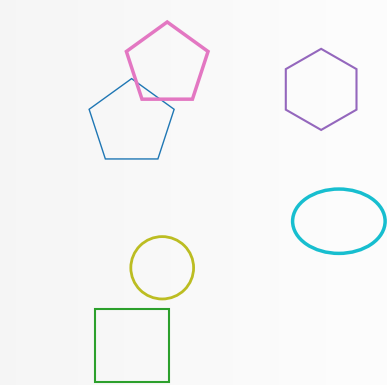[{"shape": "pentagon", "thickness": 1, "radius": 0.58, "center": [0.34, 0.68]}, {"shape": "square", "thickness": 1.5, "radius": 0.48, "center": [0.34, 0.103]}, {"shape": "hexagon", "thickness": 1.5, "radius": 0.53, "center": [0.829, 0.768]}, {"shape": "pentagon", "thickness": 2.5, "radius": 0.55, "center": [0.432, 0.832]}, {"shape": "circle", "thickness": 2, "radius": 0.4, "center": [0.419, 0.304]}, {"shape": "oval", "thickness": 2.5, "radius": 0.6, "center": [0.874, 0.425]}]